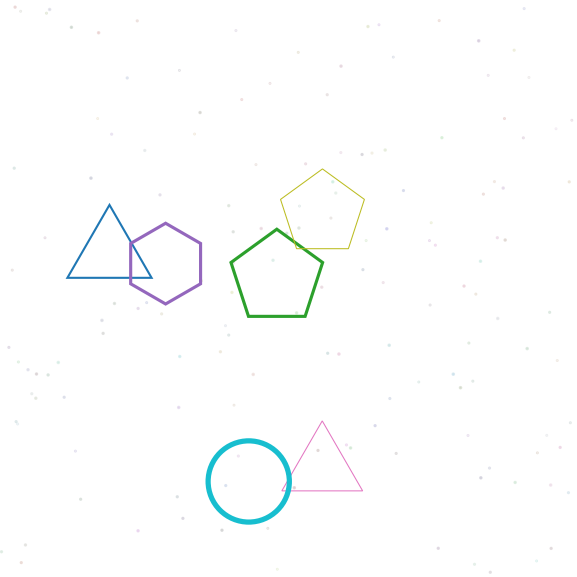[{"shape": "triangle", "thickness": 1, "radius": 0.42, "center": [0.19, 0.56]}, {"shape": "pentagon", "thickness": 1.5, "radius": 0.42, "center": [0.479, 0.519]}, {"shape": "hexagon", "thickness": 1.5, "radius": 0.35, "center": [0.287, 0.543]}, {"shape": "triangle", "thickness": 0.5, "radius": 0.4, "center": [0.558, 0.19]}, {"shape": "pentagon", "thickness": 0.5, "radius": 0.38, "center": [0.558, 0.63]}, {"shape": "circle", "thickness": 2.5, "radius": 0.35, "center": [0.431, 0.165]}]